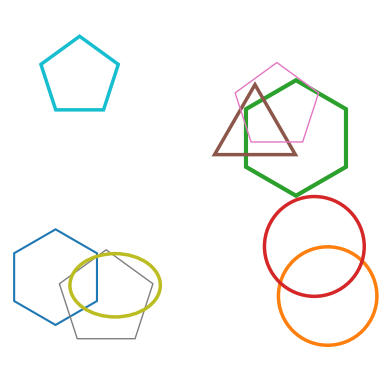[{"shape": "hexagon", "thickness": 1.5, "radius": 0.62, "center": [0.144, 0.28]}, {"shape": "circle", "thickness": 2.5, "radius": 0.64, "center": [0.851, 0.231]}, {"shape": "hexagon", "thickness": 3, "radius": 0.75, "center": [0.769, 0.642]}, {"shape": "circle", "thickness": 2.5, "radius": 0.65, "center": [0.816, 0.36]}, {"shape": "triangle", "thickness": 2.5, "radius": 0.61, "center": [0.662, 0.659]}, {"shape": "pentagon", "thickness": 1, "radius": 0.57, "center": [0.719, 0.723]}, {"shape": "pentagon", "thickness": 1, "radius": 0.64, "center": [0.276, 0.223]}, {"shape": "oval", "thickness": 2.5, "radius": 0.59, "center": [0.299, 0.259]}, {"shape": "pentagon", "thickness": 2.5, "radius": 0.53, "center": [0.207, 0.8]}]